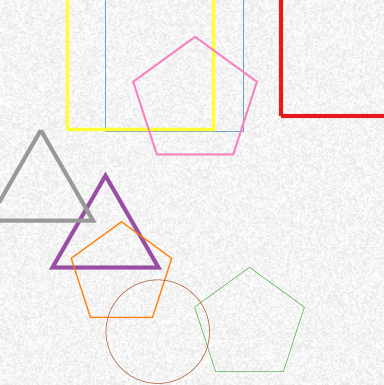[{"shape": "square", "thickness": 3, "radius": 0.81, "center": [0.893, 0.861]}, {"shape": "square", "thickness": 0.5, "radius": 0.89, "center": [0.453, 0.839]}, {"shape": "pentagon", "thickness": 0.5, "radius": 0.75, "center": [0.648, 0.156]}, {"shape": "triangle", "thickness": 3, "radius": 0.8, "center": [0.274, 0.385]}, {"shape": "pentagon", "thickness": 1, "radius": 0.69, "center": [0.316, 0.287]}, {"shape": "square", "thickness": 2.5, "radius": 0.94, "center": [0.364, 0.854]}, {"shape": "circle", "thickness": 0.5, "radius": 0.67, "center": [0.41, 0.139]}, {"shape": "pentagon", "thickness": 1.5, "radius": 0.84, "center": [0.507, 0.736]}, {"shape": "triangle", "thickness": 3, "radius": 0.78, "center": [0.106, 0.505]}]